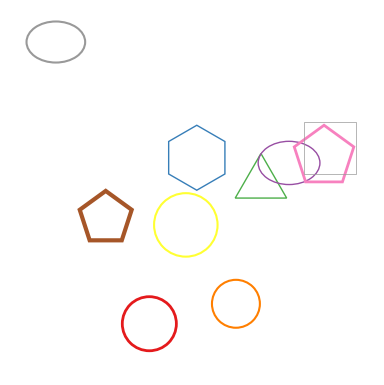[{"shape": "circle", "thickness": 2, "radius": 0.35, "center": [0.388, 0.159]}, {"shape": "hexagon", "thickness": 1, "radius": 0.42, "center": [0.511, 0.59]}, {"shape": "triangle", "thickness": 1, "radius": 0.39, "center": [0.678, 0.524]}, {"shape": "oval", "thickness": 1, "radius": 0.4, "center": [0.751, 0.577]}, {"shape": "circle", "thickness": 1.5, "radius": 0.31, "center": [0.613, 0.211]}, {"shape": "circle", "thickness": 1.5, "radius": 0.41, "center": [0.483, 0.416]}, {"shape": "pentagon", "thickness": 3, "radius": 0.35, "center": [0.275, 0.433]}, {"shape": "pentagon", "thickness": 2, "radius": 0.41, "center": [0.842, 0.593]}, {"shape": "oval", "thickness": 1.5, "radius": 0.38, "center": [0.145, 0.891]}, {"shape": "square", "thickness": 0.5, "radius": 0.34, "center": [0.857, 0.616]}]